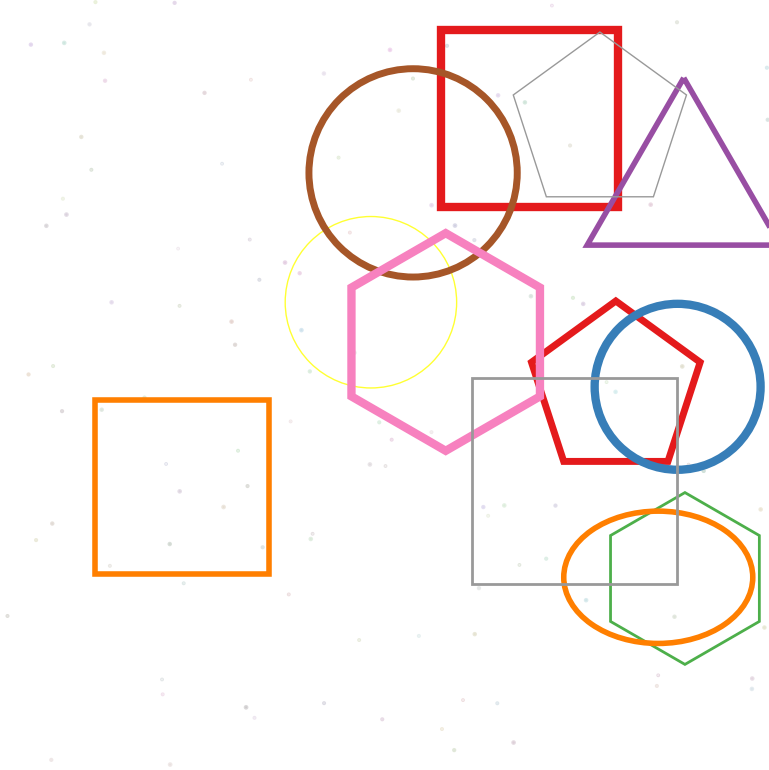[{"shape": "square", "thickness": 3, "radius": 0.58, "center": [0.688, 0.846]}, {"shape": "pentagon", "thickness": 2.5, "radius": 0.58, "center": [0.8, 0.494]}, {"shape": "circle", "thickness": 3, "radius": 0.54, "center": [0.88, 0.498]}, {"shape": "hexagon", "thickness": 1, "radius": 0.56, "center": [0.89, 0.249]}, {"shape": "triangle", "thickness": 2, "radius": 0.72, "center": [0.888, 0.754]}, {"shape": "oval", "thickness": 2, "radius": 0.61, "center": [0.855, 0.25]}, {"shape": "square", "thickness": 2, "radius": 0.57, "center": [0.236, 0.368]}, {"shape": "circle", "thickness": 0.5, "radius": 0.56, "center": [0.482, 0.607]}, {"shape": "circle", "thickness": 2.5, "radius": 0.68, "center": [0.536, 0.775]}, {"shape": "hexagon", "thickness": 3, "radius": 0.71, "center": [0.579, 0.556]}, {"shape": "square", "thickness": 1, "radius": 0.67, "center": [0.747, 0.375]}, {"shape": "pentagon", "thickness": 0.5, "radius": 0.59, "center": [0.779, 0.84]}]